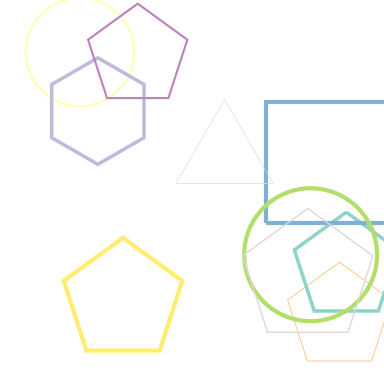[{"shape": "pentagon", "thickness": 2.5, "radius": 0.71, "center": [0.9, 0.307]}, {"shape": "circle", "thickness": 1.5, "radius": 0.7, "center": [0.208, 0.864]}, {"shape": "hexagon", "thickness": 2.5, "radius": 0.69, "center": [0.254, 0.712]}, {"shape": "square", "thickness": 3, "radius": 0.79, "center": [0.85, 0.578]}, {"shape": "pentagon", "thickness": 0.5, "radius": 0.71, "center": [0.882, 0.177]}, {"shape": "circle", "thickness": 3, "radius": 0.86, "center": [0.807, 0.338]}, {"shape": "pentagon", "thickness": 1, "radius": 0.89, "center": [0.799, 0.281]}, {"shape": "pentagon", "thickness": 1.5, "radius": 0.68, "center": [0.358, 0.855]}, {"shape": "triangle", "thickness": 0.5, "radius": 0.73, "center": [0.583, 0.596]}, {"shape": "pentagon", "thickness": 3, "radius": 0.81, "center": [0.32, 0.22]}]